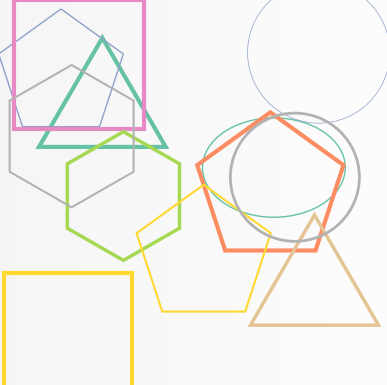[{"shape": "triangle", "thickness": 3, "radius": 0.94, "center": [0.264, 0.713]}, {"shape": "oval", "thickness": 1, "radius": 0.92, "center": [0.707, 0.565]}, {"shape": "pentagon", "thickness": 3, "radius": 0.99, "center": [0.698, 0.51]}, {"shape": "pentagon", "thickness": 1, "radius": 0.85, "center": [0.157, 0.808]}, {"shape": "circle", "thickness": 0.5, "radius": 0.92, "center": [0.822, 0.864]}, {"shape": "square", "thickness": 3, "radius": 0.84, "center": [0.204, 0.833]}, {"shape": "hexagon", "thickness": 2.5, "radius": 0.84, "center": [0.319, 0.491]}, {"shape": "pentagon", "thickness": 1.5, "radius": 0.91, "center": [0.526, 0.338]}, {"shape": "square", "thickness": 3, "radius": 0.83, "center": [0.175, 0.126]}, {"shape": "triangle", "thickness": 2.5, "radius": 0.95, "center": [0.812, 0.251]}, {"shape": "circle", "thickness": 2, "radius": 0.83, "center": [0.761, 0.54]}, {"shape": "hexagon", "thickness": 1.5, "radius": 0.92, "center": [0.185, 0.646]}]